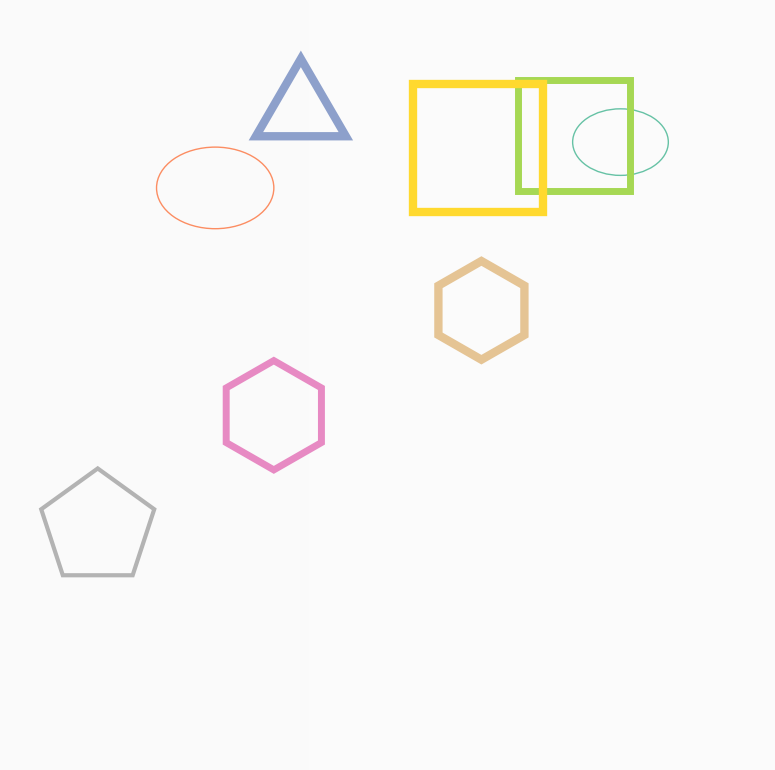[{"shape": "oval", "thickness": 0.5, "radius": 0.31, "center": [0.801, 0.815]}, {"shape": "oval", "thickness": 0.5, "radius": 0.38, "center": [0.278, 0.756]}, {"shape": "triangle", "thickness": 3, "radius": 0.34, "center": [0.388, 0.857]}, {"shape": "hexagon", "thickness": 2.5, "radius": 0.35, "center": [0.353, 0.461]}, {"shape": "square", "thickness": 2.5, "radius": 0.36, "center": [0.741, 0.824]}, {"shape": "square", "thickness": 3, "radius": 0.42, "center": [0.617, 0.808]}, {"shape": "hexagon", "thickness": 3, "radius": 0.32, "center": [0.621, 0.597]}, {"shape": "pentagon", "thickness": 1.5, "radius": 0.38, "center": [0.126, 0.315]}]